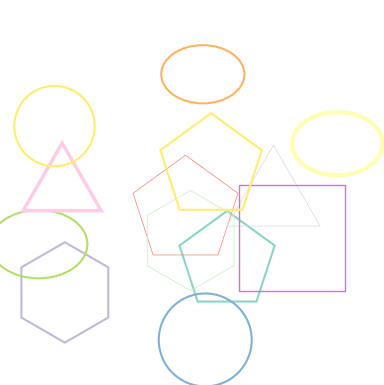[{"shape": "pentagon", "thickness": 1.5, "radius": 0.65, "center": [0.59, 0.322]}, {"shape": "oval", "thickness": 3, "radius": 0.59, "center": [0.876, 0.627]}, {"shape": "hexagon", "thickness": 1.5, "radius": 0.65, "center": [0.168, 0.24]}, {"shape": "pentagon", "thickness": 0.5, "radius": 0.72, "center": [0.482, 0.454]}, {"shape": "circle", "thickness": 1.5, "radius": 0.6, "center": [0.533, 0.117]}, {"shape": "oval", "thickness": 1.5, "radius": 0.54, "center": [0.527, 0.807]}, {"shape": "oval", "thickness": 1.5, "radius": 0.63, "center": [0.1, 0.366]}, {"shape": "triangle", "thickness": 2.5, "radius": 0.58, "center": [0.161, 0.511]}, {"shape": "triangle", "thickness": 0.5, "radius": 0.7, "center": [0.71, 0.483]}, {"shape": "square", "thickness": 1, "radius": 0.69, "center": [0.759, 0.382]}, {"shape": "hexagon", "thickness": 0.5, "radius": 0.65, "center": [0.495, 0.375]}, {"shape": "circle", "thickness": 1.5, "radius": 0.52, "center": [0.142, 0.672]}, {"shape": "pentagon", "thickness": 1.5, "radius": 0.69, "center": [0.548, 0.567]}]